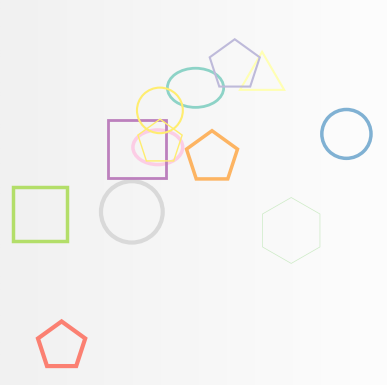[{"shape": "oval", "thickness": 2, "radius": 0.36, "center": [0.505, 0.772]}, {"shape": "triangle", "thickness": 1.5, "radius": 0.33, "center": [0.676, 0.799]}, {"shape": "pentagon", "thickness": 1.5, "radius": 0.34, "center": [0.606, 0.83]}, {"shape": "pentagon", "thickness": 3, "radius": 0.32, "center": [0.159, 0.101]}, {"shape": "circle", "thickness": 2.5, "radius": 0.32, "center": [0.894, 0.652]}, {"shape": "pentagon", "thickness": 2.5, "radius": 0.35, "center": [0.547, 0.591]}, {"shape": "square", "thickness": 2.5, "radius": 0.35, "center": [0.103, 0.444]}, {"shape": "oval", "thickness": 2.5, "radius": 0.32, "center": [0.407, 0.618]}, {"shape": "circle", "thickness": 3, "radius": 0.4, "center": [0.34, 0.45]}, {"shape": "square", "thickness": 2, "radius": 0.38, "center": [0.353, 0.612]}, {"shape": "hexagon", "thickness": 0.5, "radius": 0.43, "center": [0.752, 0.401]}, {"shape": "circle", "thickness": 1.5, "radius": 0.3, "center": [0.413, 0.713]}, {"shape": "pentagon", "thickness": 1, "radius": 0.3, "center": [0.413, 0.631]}]